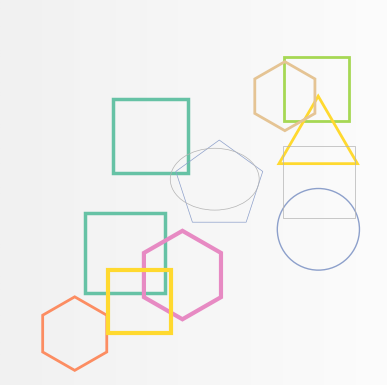[{"shape": "square", "thickness": 2.5, "radius": 0.52, "center": [0.322, 0.342]}, {"shape": "square", "thickness": 2.5, "radius": 0.48, "center": [0.388, 0.646]}, {"shape": "hexagon", "thickness": 2, "radius": 0.48, "center": [0.193, 0.134]}, {"shape": "circle", "thickness": 1, "radius": 0.53, "center": [0.822, 0.404]}, {"shape": "pentagon", "thickness": 0.5, "radius": 0.59, "center": [0.566, 0.518]}, {"shape": "hexagon", "thickness": 3, "radius": 0.57, "center": [0.471, 0.286]}, {"shape": "square", "thickness": 2, "radius": 0.42, "center": [0.816, 0.768]}, {"shape": "square", "thickness": 3, "radius": 0.41, "center": [0.36, 0.216]}, {"shape": "triangle", "thickness": 2, "radius": 0.58, "center": [0.821, 0.633]}, {"shape": "hexagon", "thickness": 2, "radius": 0.45, "center": [0.735, 0.75]}, {"shape": "oval", "thickness": 0.5, "radius": 0.57, "center": [0.554, 0.535]}, {"shape": "square", "thickness": 0.5, "radius": 0.46, "center": [0.824, 0.527]}]